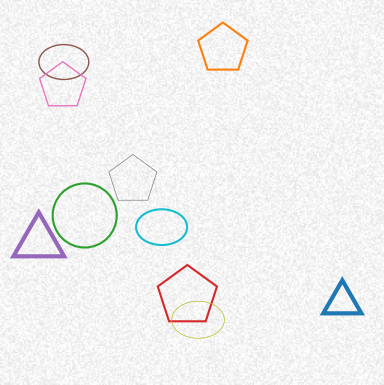[{"shape": "triangle", "thickness": 3, "radius": 0.29, "center": [0.889, 0.215]}, {"shape": "pentagon", "thickness": 1.5, "radius": 0.34, "center": [0.579, 0.874]}, {"shape": "circle", "thickness": 1.5, "radius": 0.42, "center": [0.22, 0.44]}, {"shape": "pentagon", "thickness": 1.5, "radius": 0.4, "center": [0.487, 0.231]}, {"shape": "triangle", "thickness": 3, "radius": 0.38, "center": [0.101, 0.372]}, {"shape": "oval", "thickness": 1, "radius": 0.32, "center": [0.166, 0.839]}, {"shape": "pentagon", "thickness": 1, "radius": 0.32, "center": [0.163, 0.776]}, {"shape": "pentagon", "thickness": 0.5, "radius": 0.33, "center": [0.345, 0.533]}, {"shape": "oval", "thickness": 0.5, "radius": 0.34, "center": [0.514, 0.169]}, {"shape": "oval", "thickness": 1.5, "radius": 0.33, "center": [0.42, 0.41]}]